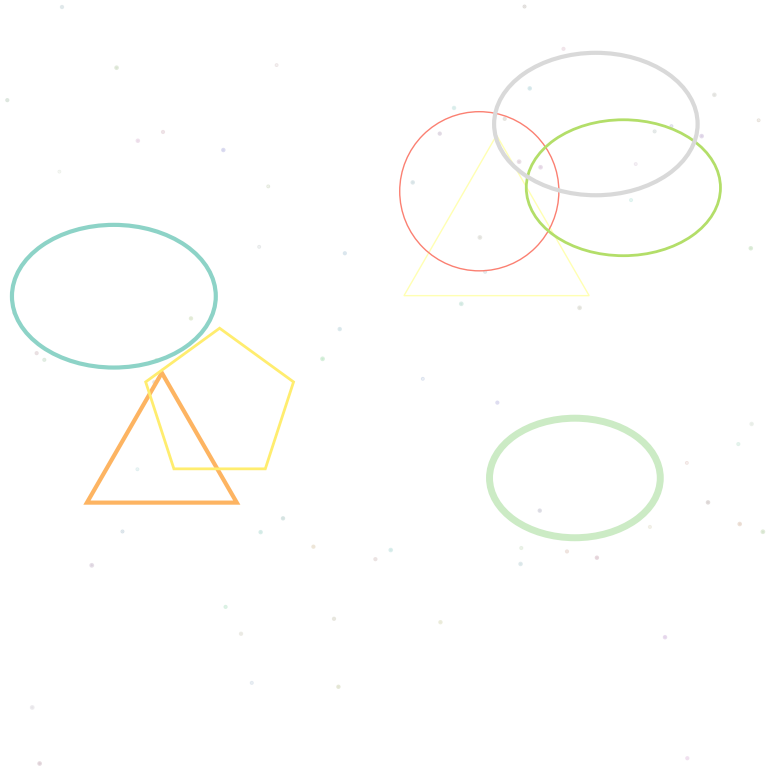[{"shape": "oval", "thickness": 1.5, "radius": 0.66, "center": [0.148, 0.615]}, {"shape": "triangle", "thickness": 0.5, "radius": 0.69, "center": [0.645, 0.685]}, {"shape": "circle", "thickness": 0.5, "radius": 0.52, "center": [0.622, 0.752]}, {"shape": "triangle", "thickness": 1.5, "radius": 0.56, "center": [0.21, 0.403]}, {"shape": "oval", "thickness": 1, "radius": 0.63, "center": [0.81, 0.756]}, {"shape": "oval", "thickness": 1.5, "radius": 0.66, "center": [0.774, 0.839]}, {"shape": "oval", "thickness": 2.5, "radius": 0.55, "center": [0.747, 0.379]}, {"shape": "pentagon", "thickness": 1, "radius": 0.5, "center": [0.285, 0.473]}]